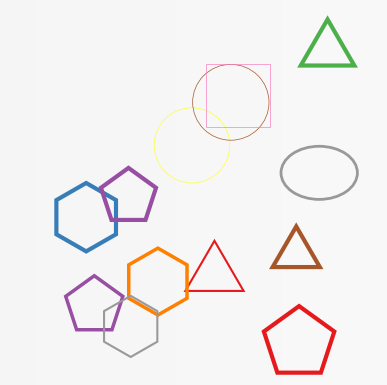[{"shape": "triangle", "thickness": 1.5, "radius": 0.43, "center": [0.553, 0.288]}, {"shape": "pentagon", "thickness": 3, "radius": 0.48, "center": [0.772, 0.109]}, {"shape": "hexagon", "thickness": 3, "radius": 0.44, "center": [0.222, 0.436]}, {"shape": "triangle", "thickness": 3, "radius": 0.4, "center": [0.845, 0.87]}, {"shape": "pentagon", "thickness": 2.5, "radius": 0.39, "center": [0.243, 0.206]}, {"shape": "pentagon", "thickness": 3, "radius": 0.37, "center": [0.332, 0.489]}, {"shape": "hexagon", "thickness": 2.5, "radius": 0.43, "center": [0.407, 0.269]}, {"shape": "circle", "thickness": 0.5, "radius": 0.49, "center": [0.495, 0.622]}, {"shape": "triangle", "thickness": 3, "radius": 0.35, "center": [0.764, 0.341]}, {"shape": "circle", "thickness": 0.5, "radius": 0.49, "center": [0.596, 0.734]}, {"shape": "square", "thickness": 0.5, "radius": 0.41, "center": [0.614, 0.751]}, {"shape": "hexagon", "thickness": 1.5, "radius": 0.4, "center": [0.337, 0.152]}, {"shape": "oval", "thickness": 2, "radius": 0.49, "center": [0.824, 0.551]}]